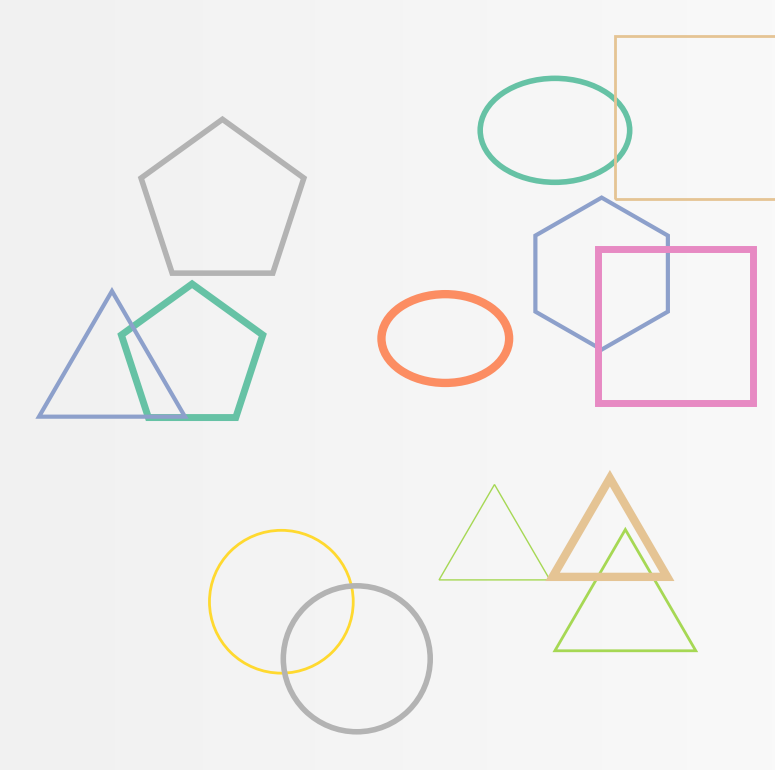[{"shape": "oval", "thickness": 2, "radius": 0.48, "center": [0.716, 0.831]}, {"shape": "pentagon", "thickness": 2.5, "radius": 0.48, "center": [0.248, 0.535]}, {"shape": "oval", "thickness": 3, "radius": 0.41, "center": [0.575, 0.56]}, {"shape": "hexagon", "thickness": 1.5, "radius": 0.49, "center": [0.776, 0.645]}, {"shape": "triangle", "thickness": 1.5, "radius": 0.54, "center": [0.144, 0.513]}, {"shape": "square", "thickness": 2.5, "radius": 0.5, "center": [0.871, 0.577]}, {"shape": "triangle", "thickness": 0.5, "radius": 0.41, "center": [0.638, 0.288]}, {"shape": "triangle", "thickness": 1, "radius": 0.52, "center": [0.807, 0.207]}, {"shape": "circle", "thickness": 1, "radius": 0.46, "center": [0.363, 0.219]}, {"shape": "triangle", "thickness": 3, "radius": 0.43, "center": [0.787, 0.294]}, {"shape": "square", "thickness": 1, "radius": 0.53, "center": [0.899, 0.848]}, {"shape": "pentagon", "thickness": 2, "radius": 0.55, "center": [0.287, 0.735]}, {"shape": "circle", "thickness": 2, "radius": 0.47, "center": [0.46, 0.144]}]